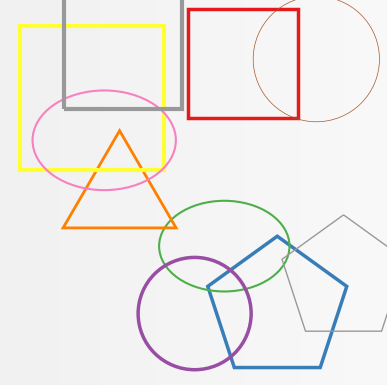[{"shape": "square", "thickness": 2.5, "radius": 0.71, "center": [0.627, 0.835]}, {"shape": "pentagon", "thickness": 2.5, "radius": 0.94, "center": [0.716, 0.198]}, {"shape": "oval", "thickness": 1.5, "radius": 0.84, "center": [0.579, 0.361]}, {"shape": "circle", "thickness": 2.5, "radius": 0.73, "center": [0.502, 0.186]}, {"shape": "triangle", "thickness": 2, "radius": 0.84, "center": [0.309, 0.492]}, {"shape": "square", "thickness": 3, "radius": 0.93, "center": [0.238, 0.745]}, {"shape": "circle", "thickness": 0.5, "radius": 0.81, "center": [0.816, 0.847]}, {"shape": "oval", "thickness": 1.5, "radius": 0.92, "center": [0.269, 0.636]}, {"shape": "pentagon", "thickness": 1, "radius": 0.84, "center": [0.887, 0.275]}, {"shape": "square", "thickness": 3, "radius": 0.76, "center": [0.318, 0.87]}]